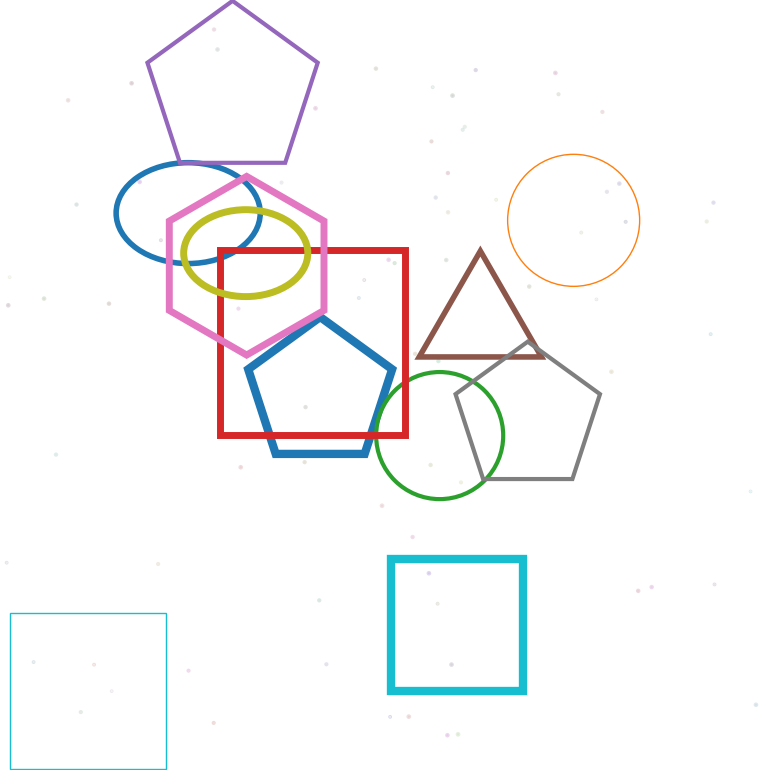[{"shape": "pentagon", "thickness": 3, "radius": 0.49, "center": [0.416, 0.49]}, {"shape": "oval", "thickness": 2, "radius": 0.47, "center": [0.244, 0.723]}, {"shape": "circle", "thickness": 0.5, "radius": 0.43, "center": [0.745, 0.714]}, {"shape": "circle", "thickness": 1.5, "radius": 0.41, "center": [0.571, 0.434]}, {"shape": "square", "thickness": 2.5, "radius": 0.6, "center": [0.406, 0.555]}, {"shape": "pentagon", "thickness": 1.5, "radius": 0.58, "center": [0.302, 0.883]}, {"shape": "triangle", "thickness": 2, "radius": 0.46, "center": [0.624, 0.582]}, {"shape": "hexagon", "thickness": 2.5, "radius": 0.58, "center": [0.32, 0.655]}, {"shape": "pentagon", "thickness": 1.5, "radius": 0.49, "center": [0.685, 0.458]}, {"shape": "oval", "thickness": 2.5, "radius": 0.4, "center": [0.319, 0.671]}, {"shape": "square", "thickness": 0.5, "radius": 0.51, "center": [0.114, 0.102]}, {"shape": "square", "thickness": 3, "radius": 0.43, "center": [0.594, 0.188]}]